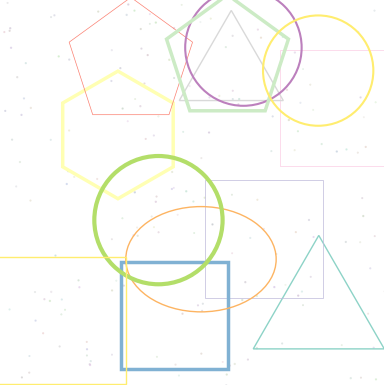[{"shape": "triangle", "thickness": 1, "radius": 0.98, "center": [0.828, 0.192]}, {"shape": "hexagon", "thickness": 2.5, "radius": 0.83, "center": [0.306, 0.65]}, {"shape": "square", "thickness": 0.5, "radius": 0.77, "center": [0.685, 0.379]}, {"shape": "pentagon", "thickness": 0.5, "radius": 0.84, "center": [0.34, 0.838]}, {"shape": "square", "thickness": 2.5, "radius": 0.7, "center": [0.453, 0.181]}, {"shape": "oval", "thickness": 1, "radius": 0.98, "center": [0.522, 0.327]}, {"shape": "circle", "thickness": 3, "radius": 0.83, "center": [0.412, 0.428]}, {"shape": "square", "thickness": 0.5, "radius": 0.76, "center": [0.878, 0.72]}, {"shape": "triangle", "thickness": 1, "radius": 0.78, "center": [0.601, 0.817]}, {"shape": "circle", "thickness": 1.5, "radius": 0.76, "center": [0.632, 0.876]}, {"shape": "pentagon", "thickness": 2.5, "radius": 0.83, "center": [0.591, 0.847]}, {"shape": "square", "thickness": 1, "radius": 0.83, "center": [0.162, 0.168]}, {"shape": "circle", "thickness": 1.5, "radius": 0.72, "center": [0.826, 0.817]}]